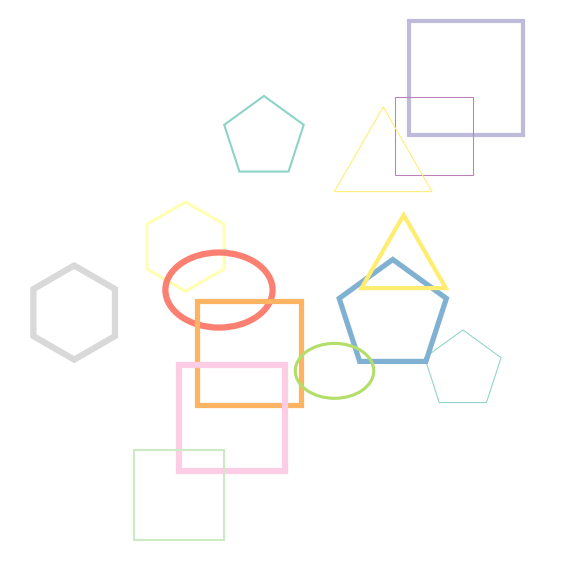[{"shape": "pentagon", "thickness": 0.5, "radius": 0.35, "center": [0.802, 0.358]}, {"shape": "pentagon", "thickness": 1, "radius": 0.36, "center": [0.457, 0.761]}, {"shape": "hexagon", "thickness": 1.5, "radius": 0.39, "center": [0.321, 0.572]}, {"shape": "square", "thickness": 2, "radius": 0.49, "center": [0.807, 0.864]}, {"shape": "oval", "thickness": 3, "radius": 0.46, "center": [0.379, 0.497]}, {"shape": "pentagon", "thickness": 2.5, "radius": 0.49, "center": [0.68, 0.452]}, {"shape": "square", "thickness": 2.5, "radius": 0.45, "center": [0.432, 0.388]}, {"shape": "oval", "thickness": 1.5, "radius": 0.34, "center": [0.579, 0.357]}, {"shape": "square", "thickness": 3, "radius": 0.46, "center": [0.402, 0.275]}, {"shape": "hexagon", "thickness": 3, "radius": 0.41, "center": [0.128, 0.458]}, {"shape": "square", "thickness": 0.5, "radius": 0.34, "center": [0.752, 0.763]}, {"shape": "square", "thickness": 1, "radius": 0.39, "center": [0.31, 0.142]}, {"shape": "triangle", "thickness": 2, "radius": 0.42, "center": [0.699, 0.542]}, {"shape": "triangle", "thickness": 0.5, "radius": 0.49, "center": [0.663, 0.716]}]